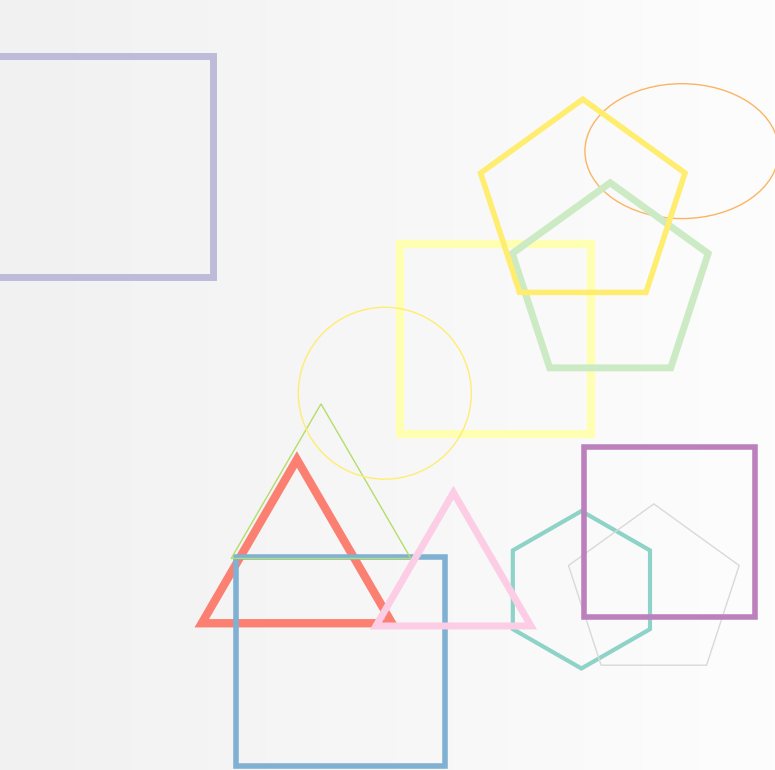[{"shape": "hexagon", "thickness": 1.5, "radius": 0.51, "center": [0.75, 0.234]}, {"shape": "square", "thickness": 3, "radius": 0.62, "center": [0.64, 0.559]}, {"shape": "square", "thickness": 2.5, "radius": 0.72, "center": [0.131, 0.784]}, {"shape": "triangle", "thickness": 3, "radius": 0.71, "center": [0.383, 0.261]}, {"shape": "square", "thickness": 2, "radius": 0.68, "center": [0.439, 0.141]}, {"shape": "oval", "thickness": 0.5, "radius": 0.63, "center": [0.88, 0.804]}, {"shape": "triangle", "thickness": 0.5, "radius": 0.67, "center": [0.414, 0.342]}, {"shape": "triangle", "thickness": 2.5, "radius": 0.58, "center": [0.585, 0.245]}, {"shape": "pentagon", "thickness": 0.5, "radius": 0.58, "center": [0.844, 0.23]}, {"shape": "square", "thickness": 2, "radius": 0.55, "center": [0.864, 0.309]}, {"shape": "pentagon", "thickness": 2.5, "radius": 0.66, "center": [0.787, 0.63]}, {"shape": "pentagon", "thickness": 2, "radius": 0.69, "center": [0.752, 0.732]}, {"shape": "circle", "thickness": 0.5, "radius": 0.56, "center": [0.497, 0.489]}]